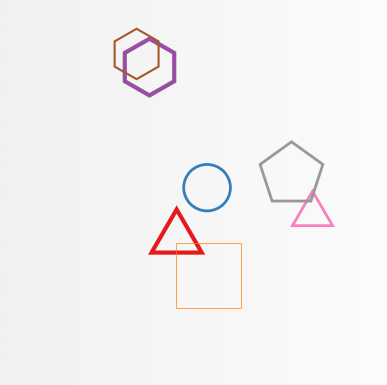[{"shape": "triangle", "thickness": 3, "radius": 0.37, "center": [0.456, 0.381]}, {"shape": "circle", "thickness": 2, "radius": 0.3, "center": [0.534, 0.513]}, {"shape": "hexagon", "thickness": 3, "radius": 0.37, "center": [0.386, 0.826]}, {"shape": "square", "thickness": 0.5, "radius": 0.42, "center": [0.539, 0.284]}, {"shape": "hexagon", "thickness": 1.5, "radius": 0.33, "center": [0.352, 0.86]}, {"shape": "triangle", "thickness": 2, "radius": 0.3, "center": [0.807, 0.444]}, {"shape": "pentagon", "thickness": 2, "radius": 0.43, "center": [0.752, 0.547]}]